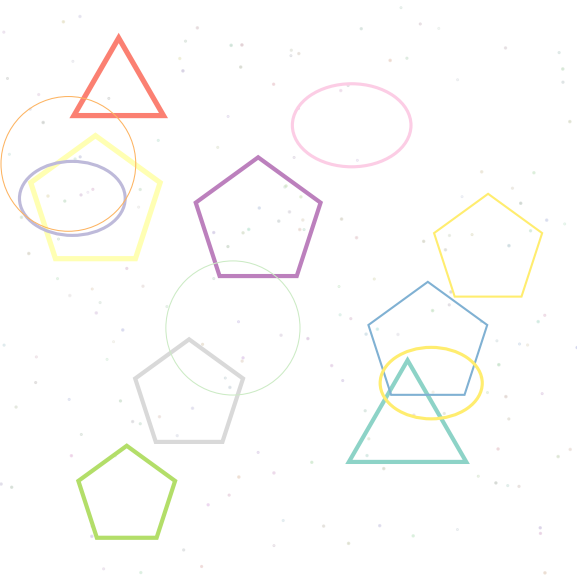[{"shape": "triangle", "thickness": 2, "radius": 0.59, "center": [0.706, 0.258]}, {"shape": "pentagon", "thickness": 2.5, "radius": 0.59, "center": [0.165, 0.647]}, {"shape": "oval", "thickness": 1.5, "radius": 0.46, "center": [0.125, 0.656]}, {"shape": "triangle", "thickness": 2.5, "radius": 0.45, "center": [0.206, 0.844]}, {"shape": "pentagon", "thickness": 1, "radius": 0.54, "center": [0.741, 0.403]}, {"shape": "circle", "thickness": 0.5, "radius": 0.58, "center": [0.118, 0.715]}, {"shape": "pentagon", "thickness": 2, "radius": 0.44, "center": [0.219, 0.139]}, {"shape": "oval", "thickness": 1.5, "radius": 0.51, "center": [0.609, 0.782]}, {"shape": "pentagon", "thickness": 2, "radius": 0.49, "center": [0.327, 0.313]}, {"shape": "pentagon", "thickness": 2, "radius": 0.57, "center": [0.447, 0.613]}, {"shape": "circle", "thickness": 0.5, "radius": 0.58, "center": [0.403, 0.431]}, {"shape": "pentagon", "thickness": 1, "radius": 0.49, "center": [0.845, 0.565]}, {"shape": "oval", "thickness": 1.5, "radius": 0.44, "center": [0.747, 0.336]}]